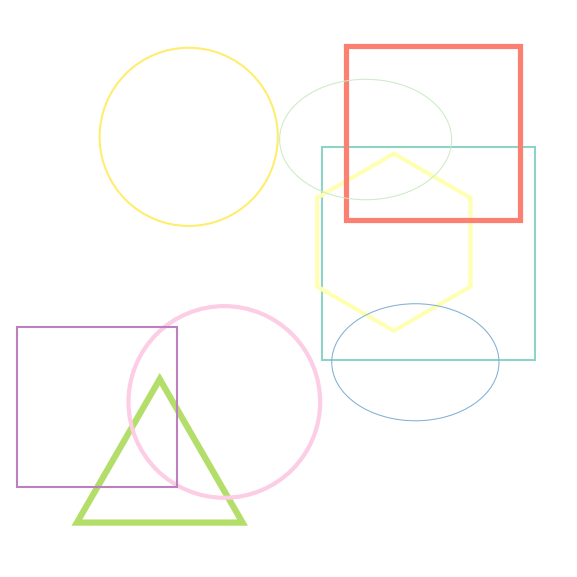[{"shape": "square", "thickness": 1, "radius": 0.92, "center": [0.741, 0.561]}, {"shape": "hexagon", "thickness": 2, "radius": 0.77, "center": [0.682, 0.58]}, {"shape": "square", "thickness": 2.5, "radius": 0.75, "center": [0.75, 0.768]}, {"shape": "oval", "thickness": 0.5, "radius": 0.72, "center": [0.719, 0.372]}, {"shape": "triangle", "thickness": 3, "radius": 0.83, "center": [0.277, 0.177]}, {"shape": "circle", "thickness": 2, "radius": 0.83, "center": [0.388, 0.303]}, {"shape": "square", "thickness": 1, "radius": 0.69, "center": [0.168, 0.294]}, {"shape": "oval", "thickness": 0.5, "radius": 0.74, "center": [0.633, 0.758]}, {"shape": "circle", "thickness": 1, "radius": 0.77, "center": [0.327, 0.762]}]